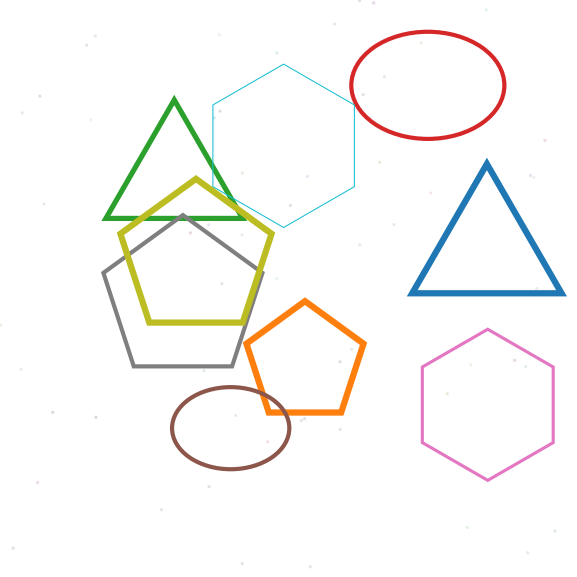[{"shape": "triangle", "thickness": 3, "radius": 0.75, "center": [0.843, 0.566]}, {"shape": "pentagon", "thickness": 3, "radius": 0.53, "center": [0.528, 0.371]}, {"shape": "triangle", "thickness": 2.5, "radius": 0.68, "center": [0.302, 0.689]}, {"shape": "oval", "thickness": 2, "radius": 0.66, "center": [0.741, 0.851]}, {"shape": "oval", "thickness": 2, "radius": 0.51, "center": [0.399, 0.258]}, {"shape": "hexagon", "thickness": 1.5, "radius": 0.65, "center": [0.845, 0.298]}, {"shape": "pentagon", "thickness": 2, "radius": 0.72, "center": [0.317, 0.482]}, {"shape": "pentagon", "thickness": 3, "radius": 0.69, "center": [0.339, 0.552]}, {"shape": "hexagon", "thickness": 0.5, "radius": 0.71, "center": [0.491, 0.747]}]